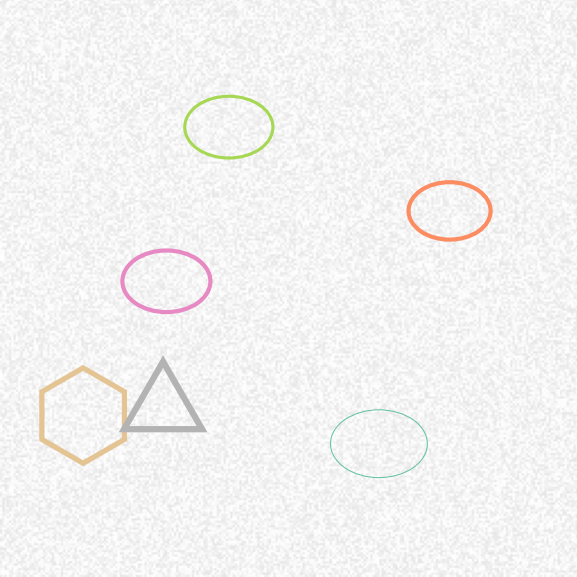[{"shape": "oval", "thickness": 0.5, "radius": 0.42, "center": [0.656, 0.231]}, {"shape": "oval", "thickness": 2, "radius": 0.36, "center": [0.779, 0.634]}, {"shape": "oval", "thickness": 2, "radius": 0.38, "center": [0.288, 0.512]}, {"shape": "oval", "thickness": 1.5, "radius": 0.38, "center": [0.396, 0.779]}, {"shape": "hexagon", "thickness": 2.5, "radius": 0.41, "center": [0.144, 0.279]}, {"shape": "triangle", "thickness": 3, "radius": 0.39, "center": [0.282, 0.295]}]